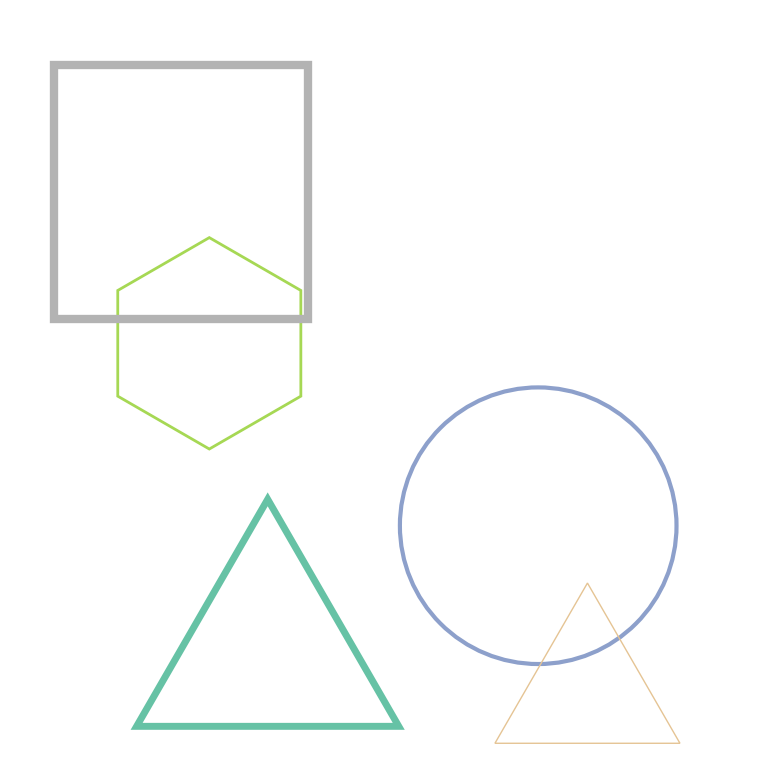[{"shape": "triangle", "thickness": 2.5, "radius": 0.98, "center": [0.348, 0.155]}, {"shape": "circle", "thickness": 1.5, "radius": 0.9, "center": [0.699, 0.317]}, {"shape": "hexagon", "thickness": 1, "radius": 0.69, "center": [0.272, 0.554]}, {"shape": "triangle", "thickness": 0.5, "radius": 0.69, "center": [0.763, 0.104]}, {"shape": "square", "thickness": 3, "radius": 0.82, "center": [0.235, 0.751]}]